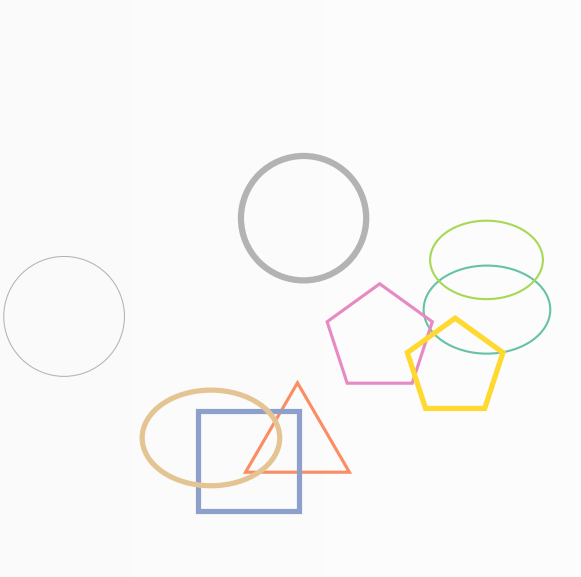[{"shape": "oval", "thickness": 1, "radius": 0.54, "center": [0.838, 0.463]}, {"shape": "triangle", "thickness": 1.5, "radius": 0.52, "center": [0.512, 0.233]}, {"shape": "square", "thickness": 2.5, "radius": 0.44, "center": [0.428, 0.201]}, {"shape": "pentagon", "thickness": 1.5, "radius": 0.48, "center": [0.653, 0.413]}, {"shape": "oval", "thickness": 1, "radius": 0.49, "center": [0.837, 0.549]}, {"shape": "pentagon", "thickness": 2.5, "radius": 0.43, "center": [0.783, 0.362]}, {"shape": "oval", "thickness": 2.5, "radius": 0.59, "center": [0.363, 0.241]}, {"shape": "circle", "thickness": 3, "radius": 0.54, "center": [0.522, 0.621]}, {"shape": "circle", "thickness": 0.5, "radius": 0.52, "center": [0.11, 0.451]}]